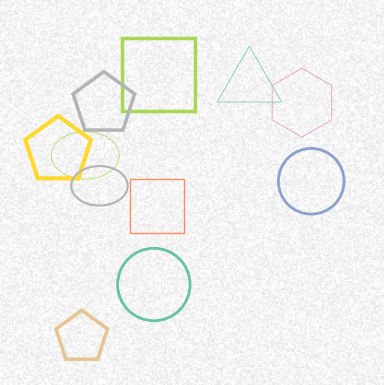[{"shape": "triangle", "thickness": 0.5, "radius": 0.48, "center": [0.648, 0.783]}, {"shape": "circle", "thickness": 2, "radius": 0.47, "center": [0.4, 0.261]}, {"shape": "square", "thickness": 1, "radius": 0.35, "center": [0.408, 0.465]}, {"shape": "circle", "thickness": 2, "radius": 0.43, "center": [0.808, 0.529]}, {"shape": "hexagon", "thickness": 0.5, "radius": 0.45, "center": [0.784, 0.733]}, {"shape": "square", "thickness": 2.5, "radius": 0.47, "center": [0.412, 0.806]}, {"shape": "oval", "thickness": 0.5, "radius": 0.44, "center": [0.221, 0.596]}, {"shape": "pentagon", "thickness": 3, "radius": 0.45, "center": [0.151, 0.609]}, {"shape": "pentagon", "thickness": 2.5, "radius": 0.35, "center": [0.212, 0.124]}, {"shape": "oval", "thickness": 1.5, "radius": 0.37, "center": [0.258, 0.517]}, {"shape": "pentagon", "thickness": 2.5, "radius": 0.42, "center": [0.27, 0.73]}]